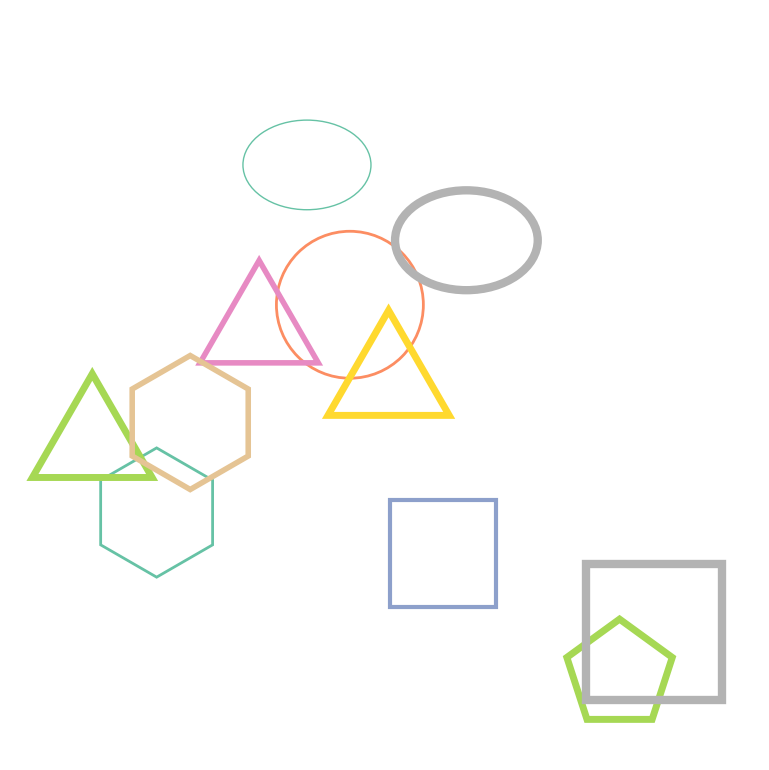[{"shape": "oval", "thickness": 0.5, "radius": 0.42, "center": [0.399, 0.786]}, {"shape": "hexagon", "thickness": 1, "radius": 0.42, "center": [0.203, 0.334]}, {"shape": "circle", "thickness": 1, "radius": 0.48, "center": [0.454, 0.604]}, {"shape": "square", "thickness": 1.5, "radius": 0.35, "center": [0.576, 0.281]}, {"shape": "triangle", "thickness": 2, "radius": 0.44, "center": [0.337, 0.573]}, {"shape": "pentagon", "thickness": 2.5, "radius": 0.36, "center": [0.805, 0.124]}, {"shape": "triangle", "thickness": 2.5, "radius": 0.45, "center": [0.12, 0.425]}, {"shape": "triangle", "thickness": 2.5, "radius": 0.45, "center": [0.505, 0.506]}, {"shape": "hexagon", "thickness": 2, "radius": 0.44, "center": [0.247, 0.451]}, {"shape": "square", "thickness": 3, "radius": 0.44, "center": [0.85, 0.179]}, {"shape": "oval", "thickness": 3, "radius": 0.46, "center": [0.606, 0.688]}]